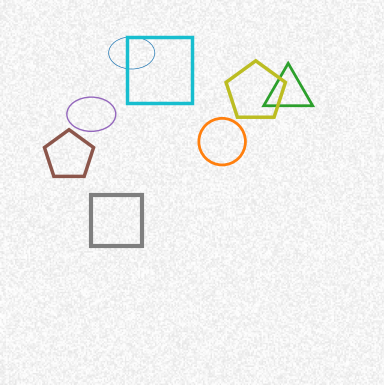[{"shape": "oval", "thickness": 0.5, "radius": 0.3, "center": [0.342, 0.863]}, {"shape": "circle", "thickness": 2, "radius": 0.3, "center": [0.577, 0.632]}, {"shape": "triangle", "thickness": 2, "radius": 0.37, "center": [0.749, 0.762]}, {"shape": "oval", "thickness": 1, "radius": 0.32, "center": [0.237, 0.703]}, {"shape": "pentagon", "thickness": 2.5, "radius": 0.34, "center": [0.179, 0.596]}, {"shape": "square", "thickness": 3, "radius": 0.33, "center": [0.303, 0.428]}, {"shape": "pentagon", "thickness": 2.5, "radius": 0.41, "center": [0.664, 0.761]}, {"shape": "square", "thickness": 2.5, "radius": 0.43, "center": [0.414, 0.818]}]